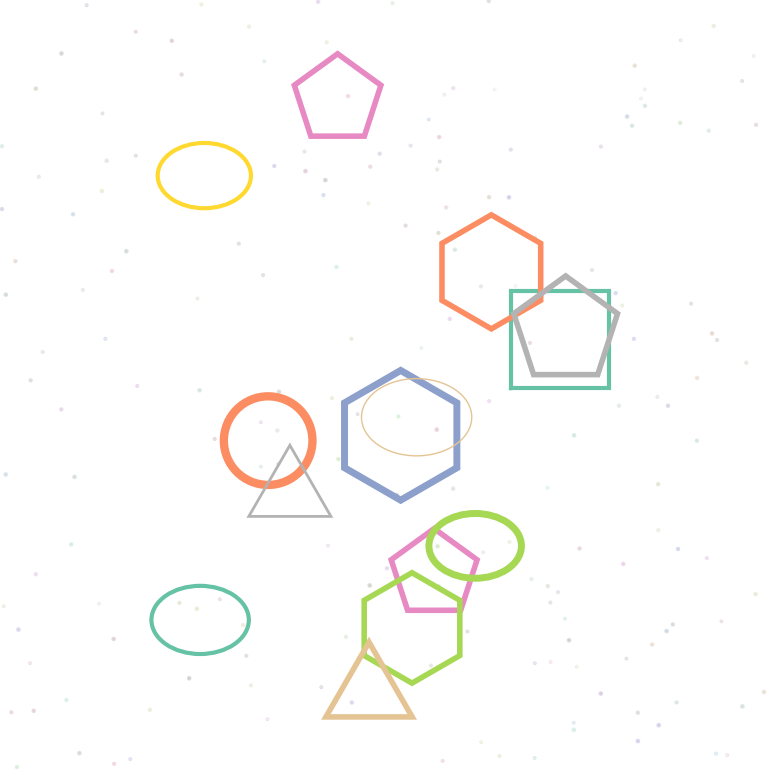[{"shape": "oval", "thickness": 1.5, "radius": 0.32, "center": [0.26, 0.195]}, {"shape": "square", "thickness": 1.5, "radius": 0.32, "center": [0.728, 0.559]}, {"shape": "hexagon", "thickness": 2, "radius": 0.37, "center": [0.638, 0.647]}, {"shape": "circle", "thickness": 3, "radius": 0.29, "center": [0.348, 0.428]}, {"shape": "hexagon", "thickness": 2.5, "radius": 0.42, "center": [0.52, 0.435]}, {"shape": "pentagon", "thickness": 2, "radius": 0.29, "center": [0.564, 0.255]}, {"shape": "pentagon", "thickness": 2, "radius": 0.3, "center": [0.438, 0.871]}, {"shape": "oval", "thickness": 2.5, "radius": 0.3, "center": [0.617, 0.291]}, {"shape": "hexagon", "thickness": 2, "radius": 0.36, "center": [0.535, 0.184]}, {"shape": "oval", "thickness": 1.5, "radius": 0.3, "center": [0.265, 0.772]}, {"shape": "oval", "thickness": 0.5, "radius": 0.36, "center": [0.541, 0.458]}, {"shape": "triangle", "thickness": 2, "radius": 0.32, "center": [0.479, 0.101]}, {"shape": "pentagon", "thickness": 2, "radius": 0.35, "center": [0.735, 0.571]}, {"shape": "triangle", "thickness": 1, "radius": 0.31, "center": [0.376, 0.36]}]